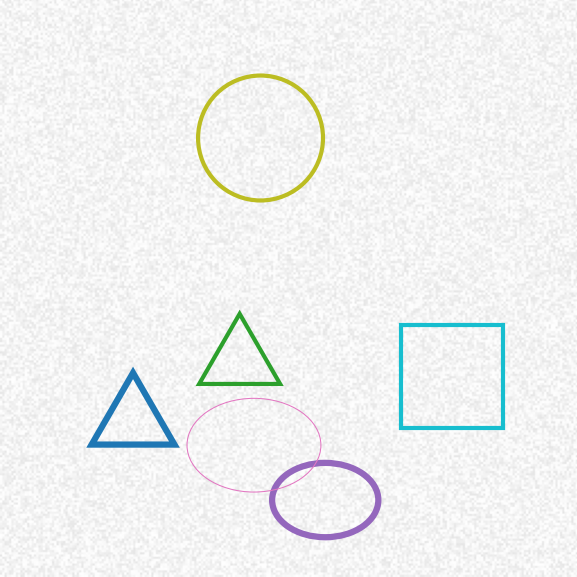[{"shape": "triangle", "thickness": 3, "radius": 0.41, "center": [0.23, 0.271]}, {"shape": "triangle", "thickness": 2, "radius": 0.4, "center": [0.415, 0.375]}, {"shape": "oval", "thickness": 3, "radius": 0.46, "center": [0.563, 0.133]}, {"shape": "oval", "thickness": 0.5, "radius": 0.58, "center": [0.44, 0.228]}, {"shape": "circle", "thickness": 2, "radius": 0.54, "center": [0.451, 0.76]}, {"shape": "square", "thickness": 2, "radius": 0.44, "center": [0.783, 0.347]}]